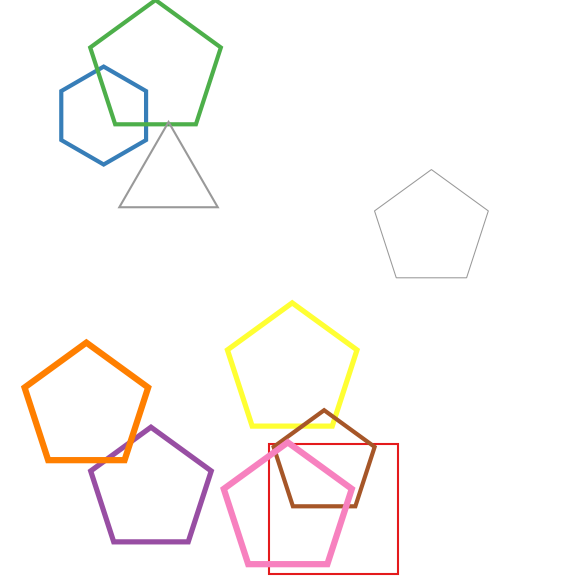[{"shape": "square", "thickness": 1, "radius": 0.56, "center": [0.577, 0.117]}, {"shape": "hexagon", "thickness": 2, "radius": 0.42, "center": [0.18, 0.799]}, {"shape": "pentagon", "thickness": 2, "radius": 0.59, "center": [0.269, 0.88]}, {"shape": "pentagon", "thickness": 2.5, "radius": 0.55, "center": [0.261, 0.15]}, {"shape": "pentagon", "thickness": 3, "radius": 0.56, "center": [0.15, 0.293]}, {"shape": "pentagon", "thickness": 2.5, "radius": 0.59, "center": [0.506, 0.357]}, {"shape": "pentagon", "thickness": 2, "radius": 0.46, "center": [0.561, 0.197]}, {"shape": "pentagon", "thickness": 3, "radius": 0.58, "center": [0.498, 0.117]}, {"shape": "pentagon", "thickness": 0.5, "radius": 0.52, "center": [0.747, 0.602]}, {"shape": "triangle", "thickness": 1, "radius": 0.49, "center": [0.292, 0.689]}]